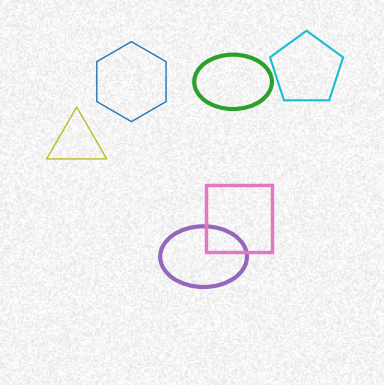[{"shape": "hexagon", "thickness": 1, "radius": 0.52, "center": [0.341, 0.788]}, {"shape": "oval", "thickness": 3, "radius": 0.5, "center": [0.605, 0.787]}, {"shape": "oval", "thickness": 3, "radius": 0.56, "center": [0.529, 0.333]}, {"shape": "square", "thickness": 2.5, "radius": 0.43, "center": [0.62, 0.433]}, {"shape": "triangle", "thickness": 1, "radius": 0.45, "center": [0.199, 0.632]}, {"shape": "pentagon", "thickness": 1.5, "radius": 0.5, "center": [0.796, 0.82]}]